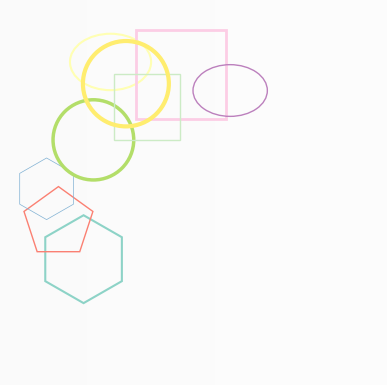[{"shape": "hexagon", "thickness": 1.5, "radius": 0.57, "center": [0.216, 0.327]}, {"shape": "oval", "thickness": 1.5, "radius": 0.52, "center": [0.285, 0.839]}, {"shape": "pentagon", "thickness": 1, "radius": 0.47, "center": [0.151, 0.422]}, {"shape": "hexagon", "thickness": 0.5, "radius": 0.4, "center": [0.12, 0.51]}, {"shape": "circle", "thickness": 2.5, "radius": 0.52, "center": [0.241, 0.637]}, {"shape": "square", "thickness": 2, "radius": 0.58, "center": [0.467, 0.806]}, {"shape": "oval", "thickness": 1, "radius": 0.48, "center": [0.594, 0.765]}, {"shape": "square", "thickness": 1, "radius": 0.43, "center": [0.38, 0.722]}, {"shape": "circle", "thickness": 3, "radius": 0.55, "center": [0.325, 0.783]}]